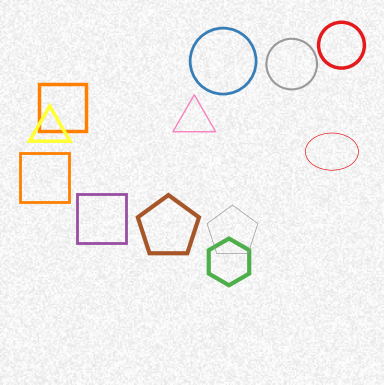[{"shape": "circle", "thickness": 2.5, "radius": 0.3, "center": [0.887, 0.883]}, {"shape": "oval", "thickness": 0.5, "radius": 0.35, "center": [0.862, 0.606]}, {"shape": "circle", "thickness": 2, "radius": 0.43, "center": [0.58, 0.841]}, {"shape": "hexagon", "thickness": 3, "radius": 0.3, "center": [0.595, 0.32]}, {"shape": "square", "thickness": 2, "radius": 0.32, "center": [0.264, 0.433]}, {"shape": "square", "thickness": 2, "radius": 0.32, "center": [0.117, 0.539]}, {"shape": "square", "thickness": 2.5, "radius": 0.31, "center": [0.161, 0.722]}, {"shape": "triangle", "thickness": 2.5, "radius": 0.3, "center": [0.129, 0.664]}, {"shape": "pentagon", "thickness": 3, "radius": 0.42, "center": [0.437, 0.41]}, {"shape": "triangle", "thickness": 1, "radius": 0.32, "center": [0.505, 0.69]}, {"shape": "pentagon", "thickness": 0.5, "radius": 0.35, "center": [0.604, 0.398]}, {"shape": "circle", "thickness": 1.5, "radius": 0.33, "center": [0.758, 0.834]}]